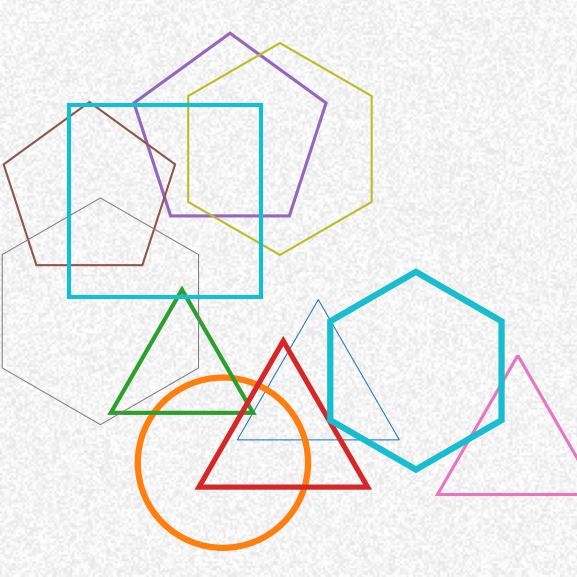[{"shape": "triangle", "thickness": 0.5, "radius": 0.81, "center": [0.551, 0.318]}, {"shape": "circle", "thickness": 3, "radius": 0.74, "center": [0.386, 0.198]}, {"shape": "triangle", "thickness": 2, "radius": 0.71, "center": [0.315, 0.355]}, {"shape": "triangle", "thickness": 2.5, "radius": 0.84, "center": [0.491, 0.24]}, {"shape": "pentagon", "thickness": 1.5, "radius": 0.87, "center": [0.398, 0.767]}, {"shape": "pentagon", "thickness": 1, "radius": 0.78, "center": [0.155, 0.666]}, {"shape": "triangle", "thickness": 1.5, "radius": 0.8, "center": [0.897, 0.223]}, {"shape": "hexagon", "thickness": 0.5, "radius": 0.98, "center": [0.174, 0.46]}, {"shape": "hexagon", "thickness": 1, "radius": 0.92, "center": [0.485, 0.741]}, {"shape": "square", "thickness": 2, "radius": 0.83, "center": [0.286, 0.651]}, {"shape": "hexagon", "thickness": 3, "radius": 0.86, "center": [0.72, 0.357]}]